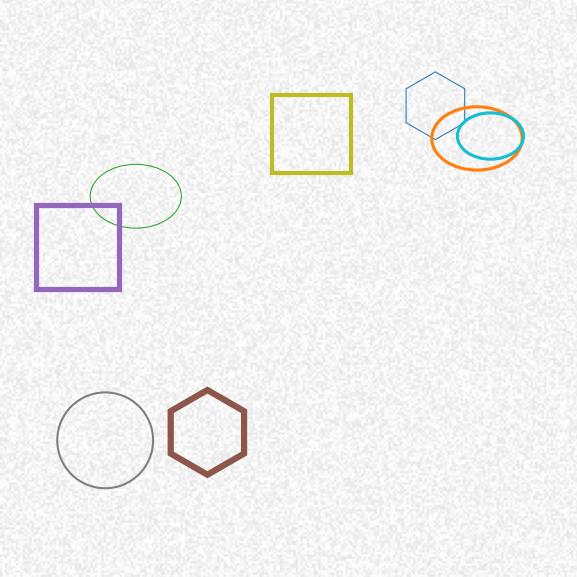[{"shape": "hexagon", "thickness": 0.5, "radius": 0.29, "center": [0.754, 0.816]}, {"shape": "oval", "thickness": 1.5, "radius": 0.39, "center": [0.826, 0.759]}, {"shape": "oval", "thickness": 0.5, "radius": 0.39, "center": [0.235, 0.659]}, {"shape": "square", "thickness": 2.5, "radius": 0.36, "center": [0.134, 0.572]}, {"shape": "hexagon", "thickness": 3, "radius": 0.37, "center": [0.359, 0.25]}, {"shape": "circle", "thickness": 1, "radius": 0.41, "center": [0.182, 0.237]}, {"shape": "square", "thickness": 2, "radius": 0.34, "center": [0.539, 0.767]}, {"shape": "oval", "thickness": 1.5, "radius": 0.29, "center": [0.849, 0.764]}]